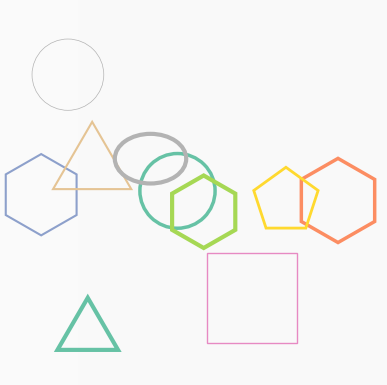[{"shape": "circle", "thickness": 2.5, "radius": 0.49, "center": [0.458, 0.504]}, {"shape": "triangle", "thickness": 3, "radius": 0.45, "center": [0.226, 0.136]}, {"shape": "hexagon", "thickness": 2.5, "radius": 0.55, "center": [0.872, 0.479]}, {"shape": "hexagon", "thickness": 1.5, "radius": 0.53, "center": [0.106, 0.494]}, {"shape": "square", "thickness": 1, "radius": 0.58, "center": [0.65, 0.226]}, {"shape": "hexagon", "thickness": 3, "radius": 0.47, "center": [0.526, 0.45]}, {"shape": "pentagon", "thickness": 2, "radius": 0.44, "center": [0.738, 0.478]}, {"shape": "triangle", "thickness": 1.5, "radius": 0.58, "center": [0.238, 0.567]}, {"shape": "circle", "thickness": 0.5, "radius": 0.46, "center": [0.175, 0.806]}, {"shape": "oval", "thickness": 3, "radius": 0.46, "center": [0.388, 0.588]}]